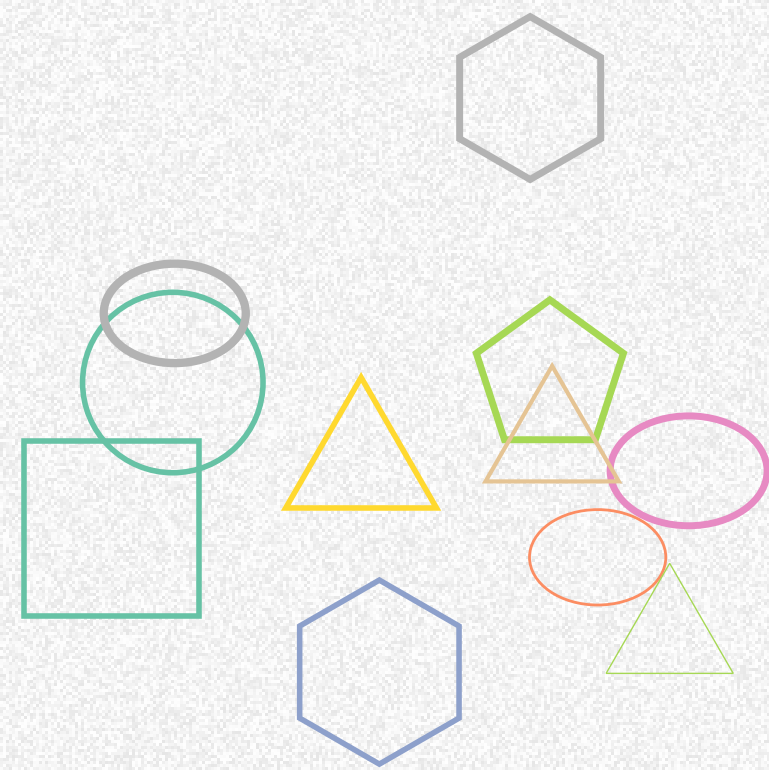[{"shape": "square", "thickness": 2, "radius": 0.57, "center": [0.145, 0.313]}, {"shape": "circle", "thickness": 2, "radius": 0.59, "center": [0.224, 0.503]}, {"shape": "oval", "thickness": 1, "radius": 0.44, "center": [0.776, 0.276]}, {"shape": "hexagon", "thickness": 2, "radius": 0.6, "center": [0.493, 0.127]}, {"shape": "oval", "thickness": 2.5, "radius": 0.51, "center": [0.894, 0.389]}, {"shape": "triangle", "thickness": 0.5, "radius": 0.48, "center": [0.87, 0.173]}, {"shape": "pentagon", "thickness": 2.5, "radius": 0.5, "center": [0.714, 0.51]}, {"shape": "triangle", "thickness": 2, "radius": 0.57, "center": [0.469, 0.397]}, {"shape": "triangle", "thickness": 1.5, "radius": 0.5, "center": [0.717, 0.425]}, {"shape": "hexagon", "thickness": 2.5, "radius": 0.53, "center": [0.689, 0.873]}, {"shape": "oval", "thickness": 3, "radius": 0.46, "center": [0.227, 0.593]}]